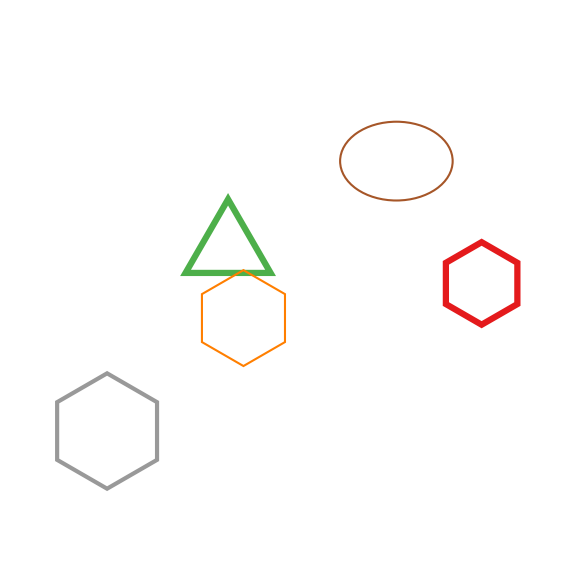[{"shape": "hexagon", "thickness": 3, "radius": 0.36, "center": [0.834, 0.508]}, {"shape": "triangle", "thickness": 3, "radius": 0.43, "center": [0.395, 0.569]}, {"shape": "hexagon", "thickness": 1, "radius": 0.42, "center": [0.422, 0.448]}, {"shape": "oval", "thickness": 1, "radius": 0.49, "center": [0.686, 0.72]}, {"shape": "hexagon", "thickness": 2, "radius": 0.5, "center": [0.185, 0.253]}]